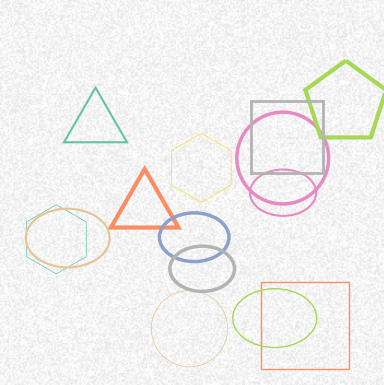[{"shape": "hexagon", "thickness": 0.5, "radius": 0.45, "center": [0.146, 0.378]}, {"shape": "triangle", "thickness": 1.5, "radius": 0.47, "center": [0.248, 0.678]}, {"shape": "square", "thickness": 1, "radius": 0.57, "center": [0.792, 0.155]}, {"shape": "triangle", "thickness": 3, "radius": 0.51, "center": [0.376, 0.46]}, {"shape": "oval", "thickness": 2.5, "radius": 0.45, "center": [0.504, 0.384]}, {"shape": "circle", "thickness": 2.5, "radius": 0.6, "center": [0.734, 0.589]}, {"shape": "oval", "thickness": 1.5, "radius": 0.43, "center": [0.735, 0.499]}, {"shape": "pentagon", "thickness": 3, "radius": 0.55, "center": [0.898, 0.732]}, {"shape": "oval", "thickness": 1, "radius": 0.55, "center": [0.714, 0.174]}, {"shape": "hexagon", "thickness": 0.5, "radius": 0.45, "center": [0.523, 0.564]}, {"shape": "oval", "thickness": 1.5, "radius": 0.54, "center": [0.176, 0.382]}, {"shape": "circle", "thickness": 0.5, "radius": 0.5, "center": [0.492, 0.146]}, {"shape": "square", "thickness": 2, "radius": 0.47, "center": [0.745, 0.645]}, {"shape": "oval", "thickness": 2.5, "radius": 0.42, "center": [0.525, 0.302]}]